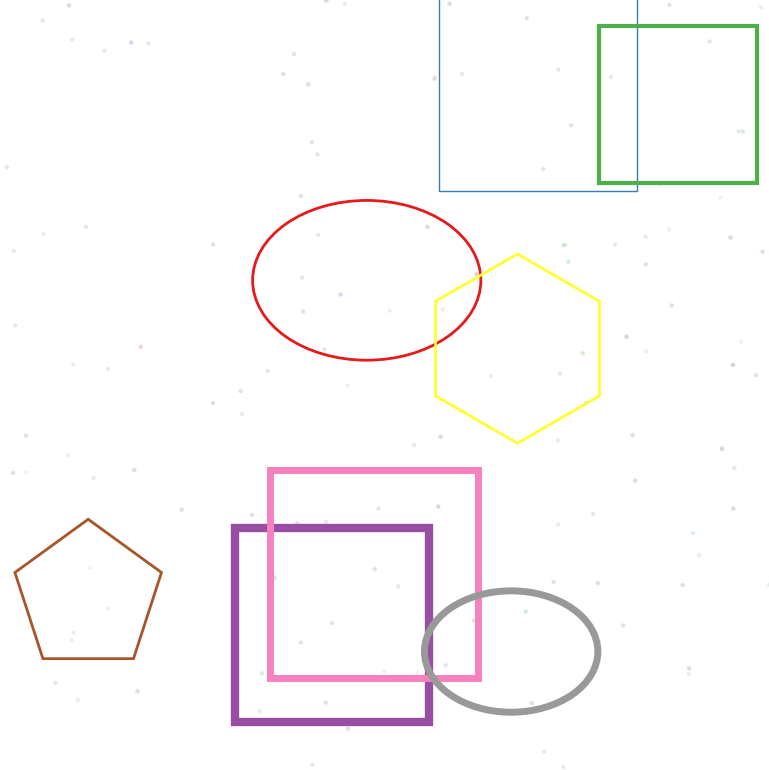[{"shape": "oval", "thickness": 1, "radius": 0.74, "center": [0.476, 0.636]}, {"shape": "square", "thickness": 0.5, "radius": 0.64, "center": [0.699, 0.881]}, {"shape": "square", "thickness": 1.5, "radius": 0.51, "center": [0.881, 0.864]}, {"shape": "square", "thickness": 3, "radius": 0.63, "center": [0.432, 0.188]}, {"shape": "hexagon", "thickness": 1, "radius": 0.61, "center": [0.672, 0.547]}, {"shape": "pentagon", "thickness": 1, "radius": 0.5, "center": [0.115, 0.226]}, {"shape": "square", "thickness": 2.5, "radius": 0.68, "center": [0.486, 0.254]}, {"shape": "oval", "thickness": 2.5, "radius": 0.56, "center": [0.664, 0.154]}]